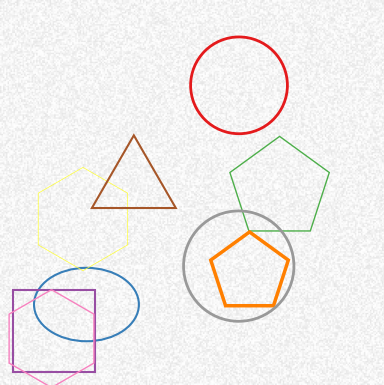[{"shape": "circle", "thickness": 2, "radius": 0.63, "center": [0.621, 0.778]}, {"shape": "oval", "thickness": 1.5, "radius": 0.68, "center": [0.225, 0.209]}, {"shape": "pentagon", "thickness": 1, "radius": 0.68, "center": [0.726, 0.51]}, {"shape": "square", "thickness": 1.5, "radius": 0.53, "center": [0.141, 0.14]}, {"shape": "pentagon", "thickness": 2.5, "radius": 0.53, "center": [0.648, 0.292]}, {"shape": "hexagon", "thickness": 0.5, "radius": 0.67, "center": [0.215, 0.431]}, {"shape": "triangle", "thickness": 1.5, "radius": 0.63, "center": [0.348, 0.523]}, {"shape": "hexagon", "thickness": 1, "radius": 0.64, "center": [0.134, 0.12]}, {"shape": "circle", "thickness": 2, "radius": 0.72, "center": [0.62, 0.309]}]